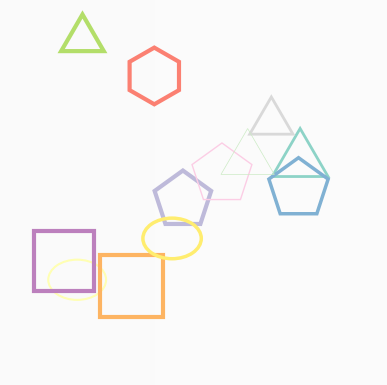[{"shape": "triangle", "thickness": 2, "radius": 0.42, "center": [0.775, 0.583]}, {"shape": "oval", "thickness": 1.5, "radius": 0.37, "center": [0.199, 0.273]}, {"shape": "pentagon", "thickness": 3, "radius": 0.38, "center": [0.472, 0.48]}, {"shape": "hexagon", "thickness": 3, "radius": 0.37, "center": [0.398, 0.803]}, {"shape": "pentagon", "thickness": 2.5, "radius": 0.4, "center": [0.77, 0.51]}, {"shape": "square", "thickness": 3, "radius": 0.41, "center": [0.34, 0.257]}, {"shape": "triangle", "thickness": 3, "radius": 0.32, "center": [0.213, 0.899]}, {"shape": "pentagon", "thickness": 1, "radius": 0.41, "center": [0.573, 0.547]}, {"shape": "triangle", "thickness": 2, "radius": 0.32, "center": [0.7, 0.684]}, {"shape": "square", "thickness": 3, "radius": 0.39, "center": [0.165, 0.323]}, {"shape": "triangle", "thickness": 0.5, "radius": 0.4, "center": [0.639, 0.587]}, {"shape": "oval", "thickness": 2.5, "radius": 0.38, "center": [0.444, 0.381]}]